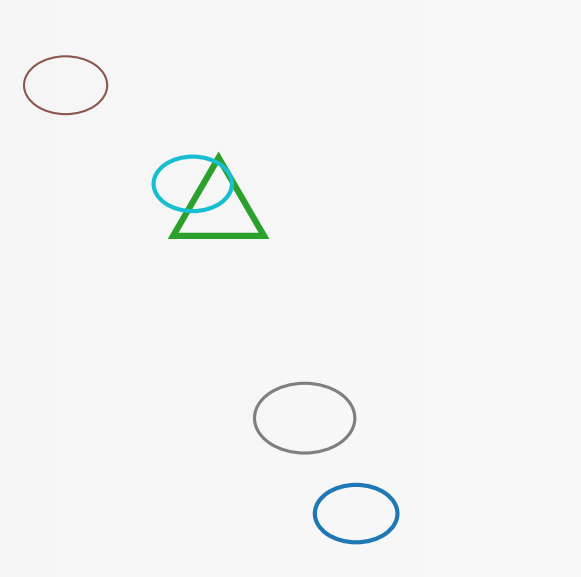[{"shape": "oval", "thickness": 2, "radius": 0.36, "center": [0.613, 0.11]}, {"shape": "triangle", "thickness": 3, "radius": 0.45, "center": [0.376, 0.636]}, {"shape": "oval", "thickness": 1, "radius": 0.36, "center": [0.113, 0.852]}, {"shape": "oval", "thickness": 1.5, "radius": 0.43, "center": [0.524, 0.275]}, {"shape": "oval", "thickness": 2, "radius": 0.34, "center": [0.332, 0.681]}]